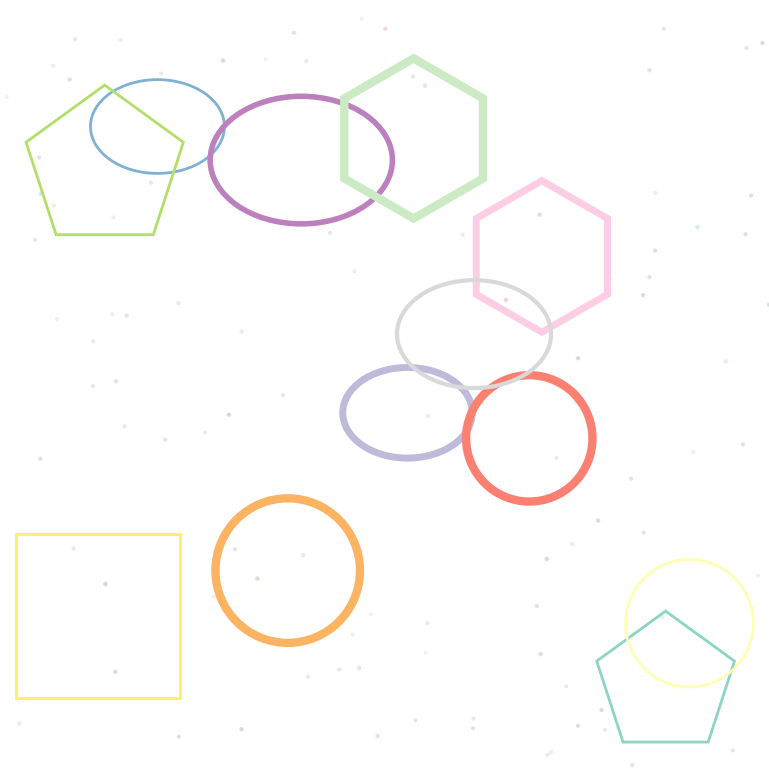[{"shape": "pentagon", "thickness": 1, "radius": 0.47, "center": [0.864, 0.112]}, {"shape": "circle", "thickness": 1, "radius": 0.41, "center": [0.895, 0.191]}, {"shape": "oval", "thickness": 2.5, "radius": 0.42, "center": [0.529, 0.464]}, {"shape": "circle", "thickness": 3, "radius": 0.41, "center": [0.687, 0.431]}, {"shape": "oval", "thickness": 1, "radius": 0.44, "center": [0.204, 0.836]}, {"shape": "circle", "thickness": 3, "radius": 0.47, "center": [0.374, 0.259]}, {"shape": "pentagon", "thickness": 1, "radius": 0.54, "center": [0.136, 0.782]}, {"shape": "hexagon", "thickness": 2.5, "radius": 0.49, "center": [0.704, 0.667]}, {"shape": "oval", "thickness": 1.5, "radius": 0.5, "center": [0.616, 0.566]}, {"shape": "oval", "thickness": 2, "radius": 0.59, "center": [0.391, 0.792]}, {"shape": "hexagon", "thickness": 3, "radius": 0.52, "center": [0.537, 0.82]}, {"shape": "square", "thickness": 1, "radius": 0.53, "center": [0.127, 0.2]}]